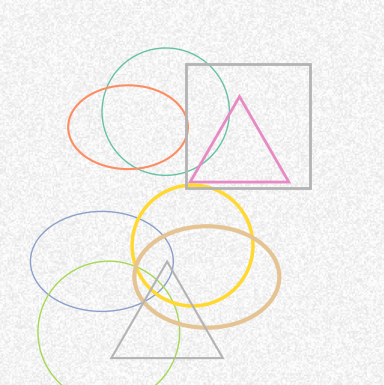[{"shape": "circle", "thickness": 1, "radius": 0.83, "center": [0.43, 0.71]}, {"shape": "oval", "thickness": 1.5, "radius": 0.78, "center": [0.333, 0.67]}, {"shape": "oval", "thickness": 1, "radius": 0.93, "center": [0.265, 0.321]}, {"shape": "triangle", "thickness": 2, "radius": 0.74, "center": [0.622, 0.601]}, {"shape": "circle", "thickness": 1, "radius": 0.92, "center": [0.283, 0.138]}, {"shape": "circle", "thickness": 2.5, "radius": 0.78, "center": [0.5, 0.362]}, {"shape": "oval", "thickness": 3, "radius": 0.94, "center": [0.537, 0.281]}, {"shape": "triangle", "thickness": 1.5, "radius": 0.84, "center": [0.434, 0.153]}, {"shape": "square", "thickness": 2, "radius": 0.8, "center": [0.644, 0.673]}]